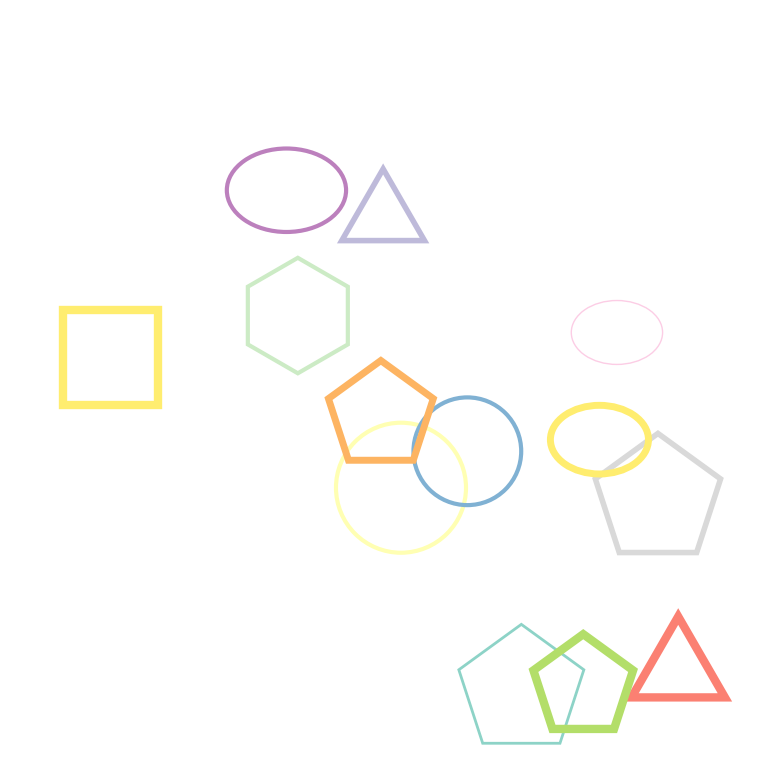[{"shape": "pentagon", "thickness": 1, "radius": 0.43, "center": [0.677, 0.104]}, {"shape": "circle", "thickness": 1.5, "radius": 0.42, "center": [0.521, 0.367]}, {"shape": "triangle", "thickness": 2, "radius": 0.31, "center": [0.498, 0.719]}, {"shape": "triangle", "thickness": 3, "radius": 0.35, "center": [0.881, 0.129]}, {"shape": "circle", "thickness": 1.5, "radius": 0.35, "center": [0.607, 0.414]}, {"shape": "pentagon", "thickness": 2.5, "radius": 0.36, "center": [0.495, 0.46]}, {"shape": "pentagon", "thickness": 3, "radius": 0.34, "center": [0.757, 0.108]}, {"shape": "oval", "thickness": 0.5, "radius": 0.3, "center": [0.801, 0.568]}, {"shape": "pentagon", "thickness": 2, "radius": 0.43, "center": [0.854, 0.352]}, {"shape": "oval", "thickness": 1.5, "radius": 0.39, "center": [0.372, 0.753]}, {"shape": "hexagon", "thickness": 1.5, "radius": 0.37, "center": [0.387, 0.59]}, {"shape": "oval", "thickness": 2.5, "radius": 0.32, "center": [0.778, 0.429]}, {"shape": "square", "thickness": 3, "radius": 0.31, "center": [0.143, 0.536]}]